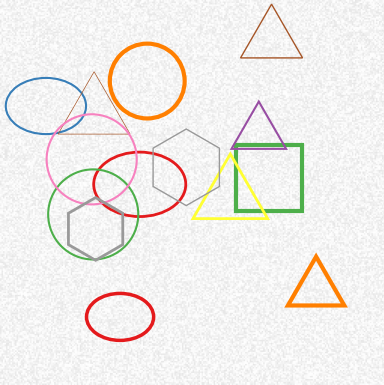[{"shape": "oval", "thickness": 2.5, "radius": 0.44, "center": [0.312, 0.177]}, {"shape": "oval", "thickness": 2, "radius": 0.6, "center": [0.363, 0.521]}, {"shape": "oval", "thickness": 1.5, "radius": 0.52, "center": [0.119, 0.725]}, {"shape": "circle", "thickness": 1.5, "radius": 0.59, "center": [0.242, 0.443]}, {"shape": "square", "thickness": 3, "radius": 0.43, "center": [0.698, 0.538]}, {"shape": "triangle", "thickness": 1.5, "radius": 0.41, "center": [0.672, 0.654]}, {"shape": "triangle", "thickness": 3, "radius": 0.42, "center": [0.821, 0.249]}, {"shape": "circle", "thickness": 3, "radius": 0.49, "center": [0.382, 0.79]}, {"shape": "triangle", "thickness": 2, "radius": 0.56, "center": [0.598, 0.488]}, {"shape": "triangle", "thickness": 1, "radius": 0.47, "center": [0.705, 0.896]}, {"shape": "triangle", "thickness": 0.5, "radius": 0.54, "center": [0.244, 0.706]}, {"shape": "circle", "thickness": 1.5, "radius": 0.59, "center": [0.238, 0.586]}, {"shape": "hexagon", "thickness": 1, "radius": 0.5, "center": [0.484, 0.565]}, {"shape": "hexagon", "thickness": 2, "radius": 0.41, "center": [0.248, 0.405]}]